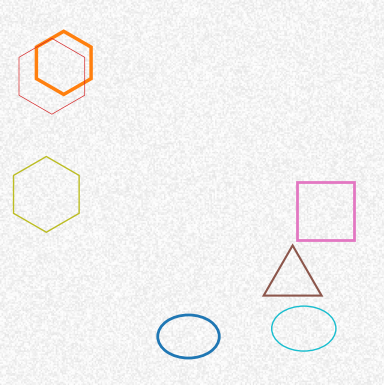[{"shape": "oval", "thickness": 2, "radius": 0.4, "center": [0.49, 0.126]}, {"shape": "hexagon", "thickness": 2.5, "radius": 0.41, "center": [0.166, 0.837]}, {"shape": "hexagon", "thickness": 0.5, "radius": 0.49, "center": [0.135, 0.802]}, {"shape": "triangle", "thickness": 1.5, "radius": 0.43, "center": [0.76, 0.276]}, {"shape": "square", "thickness": 2, "radius": 0.37, "center": [0.846, 0.452]}, {"shape": "hexagon", "thickness": 1, "radius": 0.49, "center": [0.12, 0.495]}, {"shape": "oval", "thickness": 1, "radius": 0.42, "center": [0.789, 0.147]}]